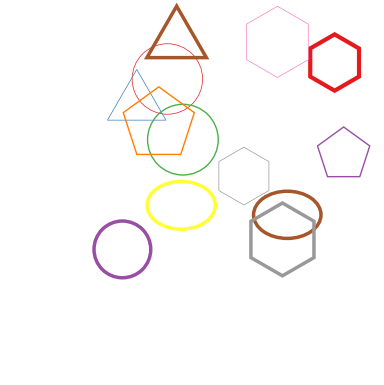[{"shape": "circle", "thickness": 0.5, "radius": 0.46, "center": [0.435, 0.795]}, {"shape": "hexagon", "thickness": 3, "radius": 0.37, "center": [0.869, 0.838]}, {"shape": "triangle", "thickness": 0.5, "radius": 0.44, "center": [0.355, 0.732]}, {"shape": "circle", "thickness": 1, "radius": 0.46, "center": [0.475, 0.637]}, {"shape": "circle", "thickness": 2.5, "radius": 0.37, "center": [0.318, 0.352]}, {"shape": "pentagon", "thickness": 1, "radius": 0.36, "center": [0.893, 0.599]}, {"shape": "pentagon", "thickness": 1, "radius": 0.49, "center": [0.412, 0.677]}, {"shape": "oval", "thickness": 2.5, "radius": 0.44, "center": [0.471, 0.467]}, {"shape": "triangle", "thickness": 2.5, "radius": 0.45, "center": [0.459, 0.895]}, {"shape": "oval", "thickness": 2.5, "radius": 0.44, "center": [0.746, 0.442]}, {"shape": "hexagon", "thickness": 0.5, "radius": 0.46, "center": [0.721, 0.891]}, {"shape": "hexagon", "thickness": 0.5, "radius": 0.38, "center": [0.633, 0.543]}, {"shape": "hexagon", "thickness": 2.5, "radius": 0.47, "center": [0.734, 0.378]}]